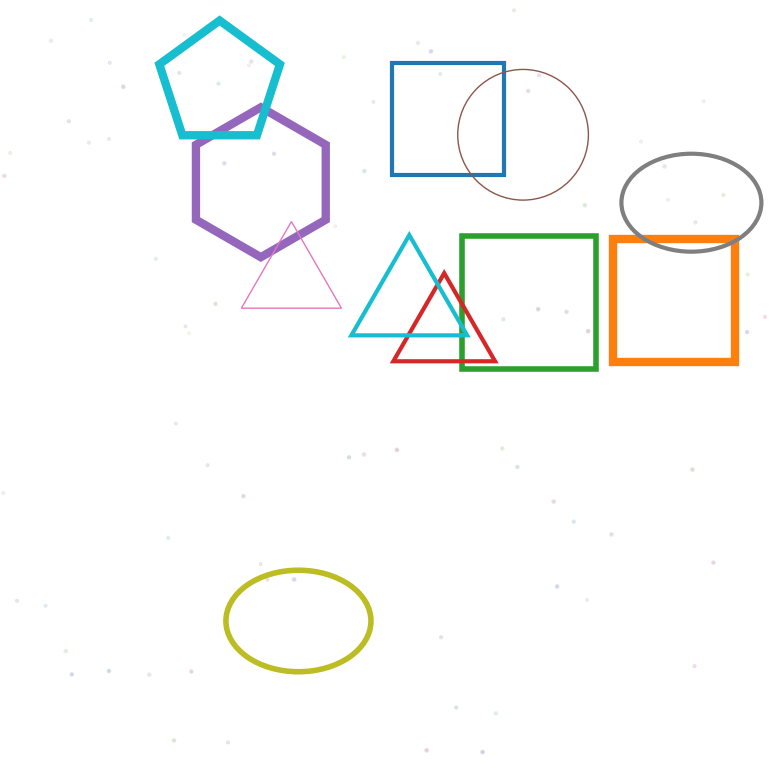[{"shape": "square", "thickness": 1.5, "radius": 0.36, "center": [0.582, 0.846]}, {"shape": "square", "thickness": 3, "radius": 0.4, "center": [0.875, 0.61]}, {"shape": "square", "thickness": 2, "radius": 0.43, "center": [0.687, 0.607]}, {"shape": "triangle", "thickness": 1.5, "radius": 0.38, "center": [0.577, 0.569]}, {"shape": "hexagon", "thickness": 3, "radius": 0.49, "center": [0.339, 0.763]}, {"shape": "circle", "thickness": 0.5, "radius": 0.42, "center": [0.679, 0.825]}, {"shape": "triangle", "thickness": 0.5, "radius": 0.37, "center": [0.378, 0.637]}, {"shape": "oval", "thickness": 1.5, "radius": 0.45, "center": [0.898, 0.737]}, {"shape": "oval", "thickness": 2, "radius": 0.47, "center": [0.388, 0.194]}, {"shape": "pentagon", "thickness": 3, "radius": 0.41, "center": [0.285, 0.891]}, {"shape": "triangle", "thickness": 1.5, "radius": 0.43, "center": [0.532, 0.608]}]